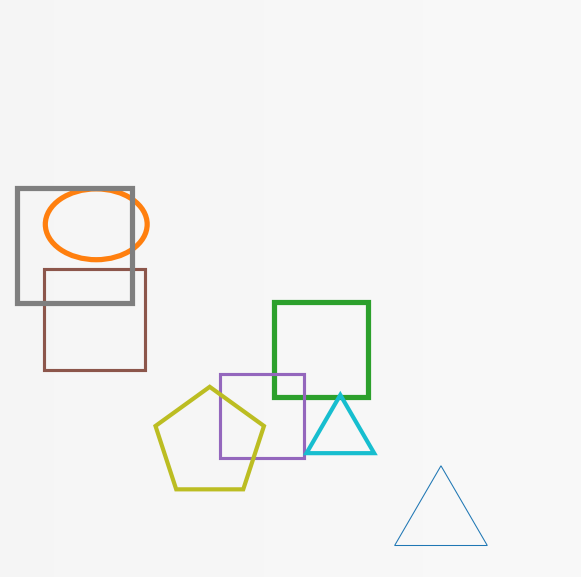[{"shape": "triangle", "thickness": 0.5, "radius": 0.46, "center": [0.759, 0.101]}, {"shape": "oval", "thickness": 2.5, "radius": 0.44, "center": [0.166, 0.611]}, {"shape": "square", "thickness": 2.5, "radius": 0.41, "center": [0.552, 0.394]}, {"shape": "square", "thickness": 1.5, "radius": 0.36, "center": [0.451, 0.278]}, {"shape": "square", "thickness": 1.5, "radius": 0.43, "center": [0.163, 0.446]}, {"shape": "square", "thickness": 2.5, "radius": 0.5, "center": [0.128, 0.574]}, {"shape": "pentagon", "thickness": 2, "radius": 0.49, "center": [0.361, 0.231]}, {"shape": "triangle", "thickness": 2, "radius": 0.34, "center": [0.586, 0.248]}]